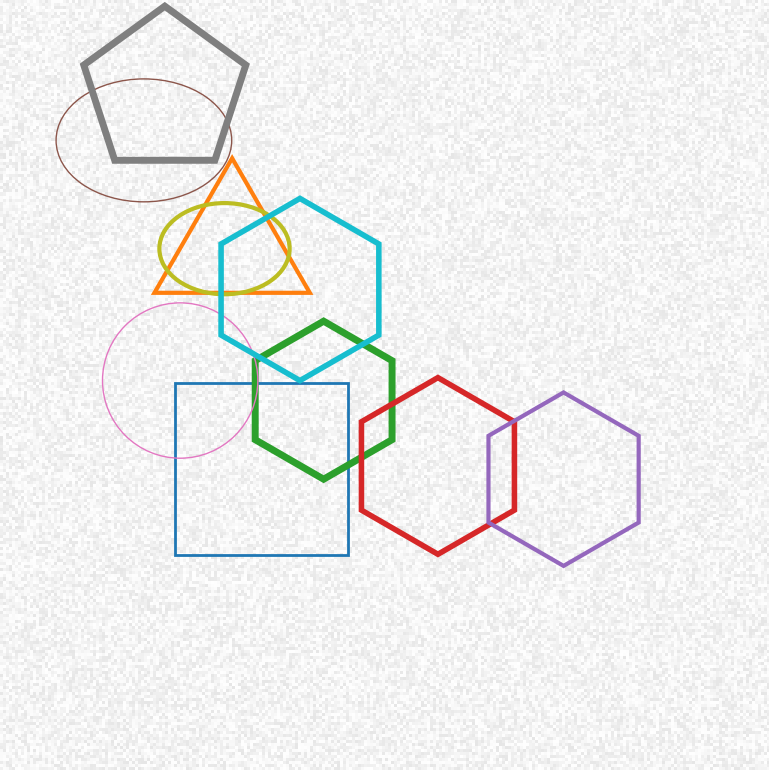[{"shape": "square", "thickness": 1, "radius": 0.56, "center": [0.339, 0.391]}, {"shape": "triangle", "thickness": 1.5, "radius": 0.58, "center": [0.301, 0.678]}, {"shape": "hexagon", "thickness": 2.5, "radius": 0.51, "center": [0.42, 0.48]}, {"shape": "hexagon", "thickness": 2, "radius": 0.57, "center": [0.569, 0.395]}, {"shape": "hexagon", "thickness": 1.5, "radius": 0.56, "center": [0.732, 0.378]}, {"shape": "oval", "thickness": 0.5, "radius": 0.57, "center": [0.187, 0.818]}, {"shape": "circle", "thickness": 0.5, "radius": 0.5, "center": [0.234, 0.506]}, {"shape": "pentagon", "thickness": 2.5, "radius": 0.55, "center": [0.214, 0.881]}, {"shape": "oval", "thickness": 1.5, "radius": 0.42, "center": [0.292, 0.677]}, {"shape": "hexagon", "thickness": 2, "radius": 0.59, "center": [0.39, 0.624]}]